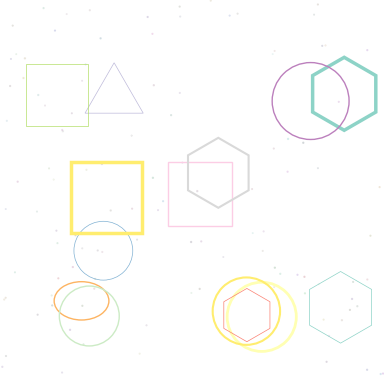[{"shape": "hexagon", "thickness": 0.5, "radius": 0.47, "center": [0.885, 0.202]}, {"shape": "hexagon", "thickness": 2.5, "radius": 0.47, "center": [0.894, 0.756]}, {"shape": "circle", "thickness": 2, "radius": 0.45, "center": [0.68, 0.177]}, {"shape": "triangle", "thickness": 0.5, "radius": 0.44, "center": [0.296, 0.75]}, {"shape": "hexagon", "thickness": 0.5, "radius": 0.35, "center": [0.641, 0.182]}, {"shape": "circle", "thickness": 0.5, "radius": 0.38, "center": [0.268, 0.349]}, {"shape": "oval", "thickness": 1, "radius": 0.36, "center": [0.212, 0.219]}, {"shape": "square", "thickness": 0.5, "radius": 0.4, "center": [0.147, 0.754]}, {"shape": "square", "thickness": 1, "radius": 0.41, "center": [0.519, 0.495]}, {"shape": "hexagon", "thickness": 1.5, "radius": 0.45, "center": [0.567, 0.551]}, {"shape": "circle", "thickness": 1, "radius": 0.5, "center": [0.807, 0.738]}, {"shape": "circle", "thickness": 1, "radius": 0.39, "center": [0.232, 0.179]}, {"shape": "circle", "thickness": 1.5, "radius": 0.44, "center": [0.64, 0.192]}, {"shape": "square", "thickness": 2.5, "radius": 0.46, "center": [0.277, 0.488]}]